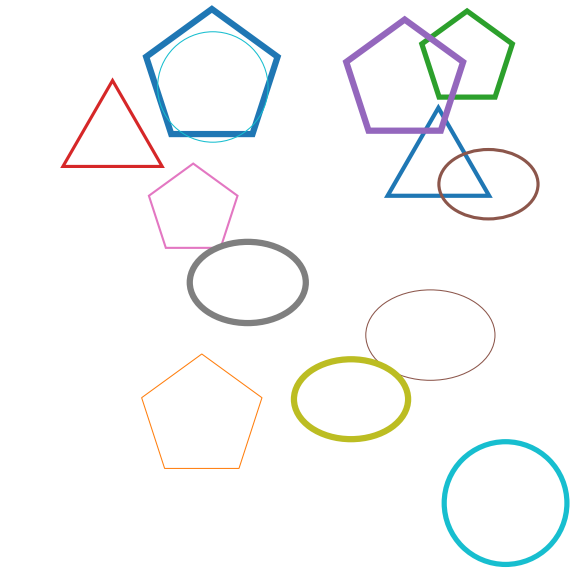[{"shape": "pentagon", "thickness": 3, "radius": 0.6, "center": [0.367, 0.864]}, {"shape": "triangle", "thickness": 2, "radius": 0.51, "center": [0.759, 0.711]}, {"shape": "pentagon", "thickness": 0.5, "radius": 0.55, "center": [0.349, 0.277]}, {"shape": "pentagon", "thickness": 2.5, "radius": 0.41, "center": [0.809, 0.898]}, {"shape": "triangle", "thickness": 1.5, "radius": 0.5, "center": [0.195, 0.761]}, {"shape": "pentagon", "thickness": 3, "radius": 0.53, "center": [0.701, 0.859]}, {"shape": "oval", "thickness": 1.5, "radius": 0.43, "center": [0.846, 0.68]}, {"shape": "oval", "thickness": 0.5, "radius": 0.56, "center": [0.745, 0.419]}, {"shape": "pentagon", "thickness": 1, "radius": 0.4, "center": [0.335, 0.635]}, {"shape": "oval", "thickness": 3, "radius": 0.5, "center": [0.429, 0.51]}, {"shape": "oval", "thickness": 3, "radius": 0.49, "center": [0.608, 0.308]}, {"shape": "circle", "thickness": 0.5, "radius": 0.48, "center": [0.369, 0.849]}, {"shape": "circle", "thickness": 2.5, "radius": 0.53, "center": [0.875, 0.128]}]